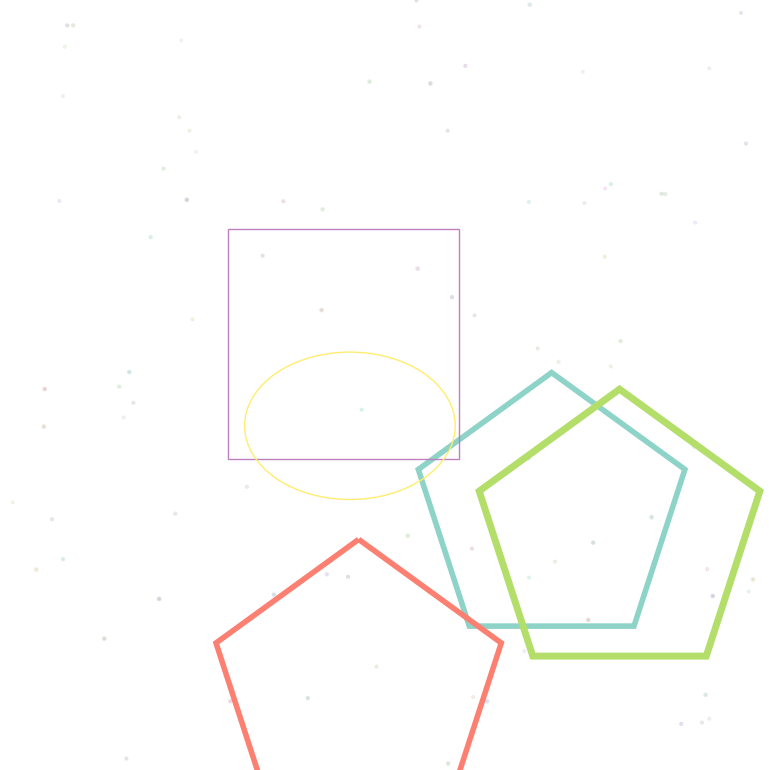[{"shape": "pentagon", "thickness": 2, "radius": 0.91, "center": [0.716, 0.334]}, {"shape": "pentagon", "thickness": 2, "radius": 0.97, "center": [0.466, 0.105]}, {"shape": "pentagon", "thickness": 2.5, "radius": 0.96, "center": [0.805, 0.303]}, {"shape": "square", "thickness": 0.5, "radius": 0.75, "center": [0.446, 0.554]}, {"shape": "oval", "thickness": 0.5, "radius": 0.68, "center": [0.454, 0.447]}]